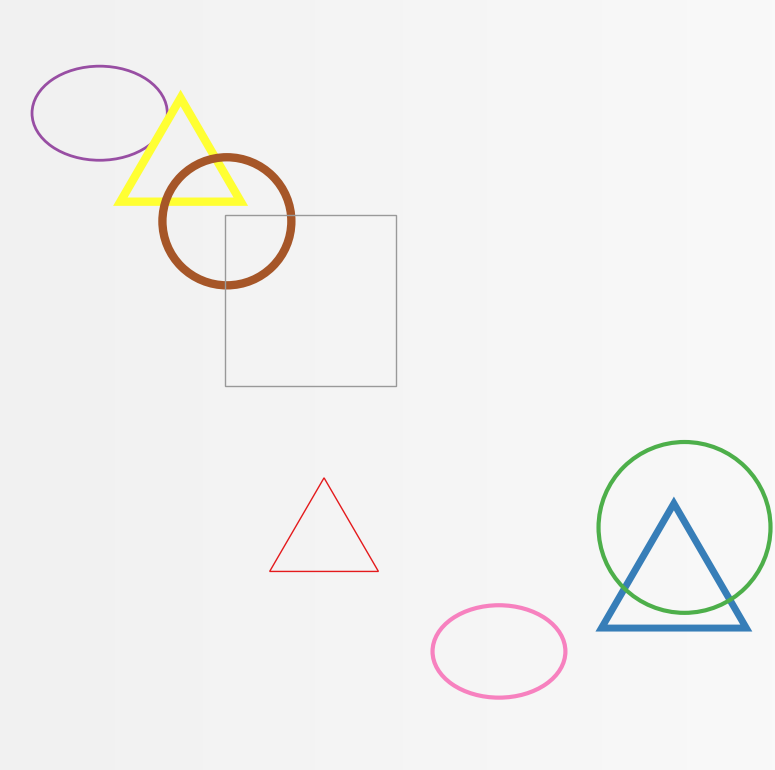[{"shape": "triangle", "thickness": 0.5, "radius": 0.41, "center": [0.418, 0.298]}, {"shape": "triangle", "thickness": 2.5, "radius": 0.54, "center": [0.87, 0.238]}, {"shape": "circle", "thickness": 1.5, "radius": 0.55, "center": [0.883, 0.315]}, {"shape": "oval", "thickness": 1, "radius": 0.44, "center": [0.129, 0.853]}, {"shape": "triangle", "thickness": 3, "radius": 0.45, "center": [0.233, 0.783]}, {"shape": "circle", "thickness": 3, "radius": 0.42, "center": [0.293, 0.713]}, {"shape": "oval", "thickness": 1.5, "radius": 0.43, "center": [0.644, 0.154]}, {"shape": "square", "thickness": 0.5, "radius": 0.55, "center": [0.401, 0.61]}]